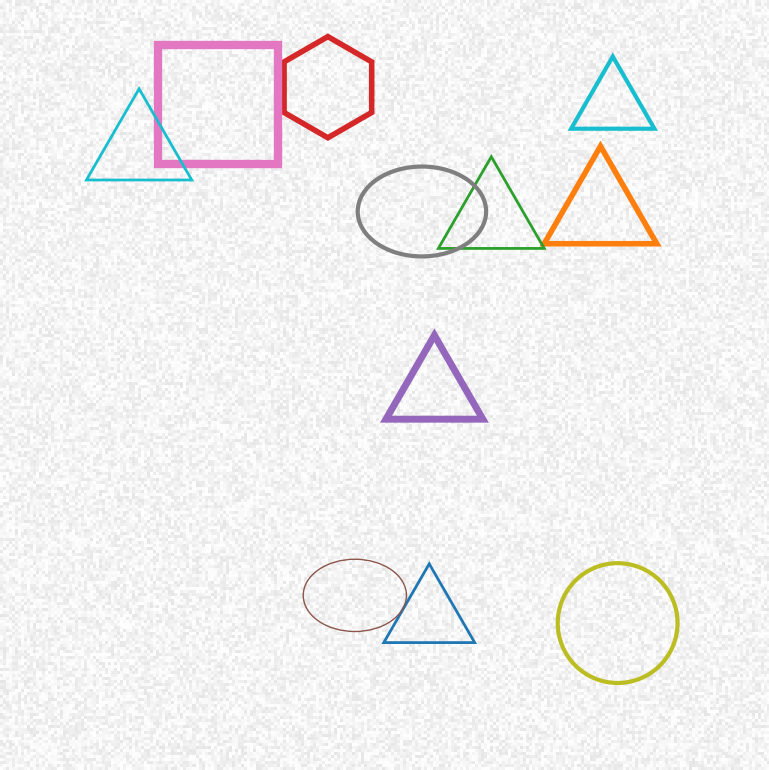[{"shape": "triangle", "thickness": 1, "radius": 0.34, "center": [0.557, 0.2]}, {"shape": "triangle", "thickness": 2, "radius": 0.42, "center": [0.78, 0.726]}, {"shape": "triangle", "thickness": 1, "radius": 0.4, "center": [0.638, 0.717]}, {"shape": "hexagon", "thickness": 2, "radius": 0.33, "center": [0.426, 0.887]}, {"shape": "triangle", "thickness": 2.5, "radius": 0.36, "center": [0.564, 0.492]}, {"shape": "oval", "thickness": 0.5, "radius": 0.34, "center": [0.461, 0.227]}, {"shape": "square", "thickness": 3, "radius": 0.39, "center": [0.283, 0.864]}, {"shape": "oval", "thickness": 1.5, "radius": 0.42, "center": [0.548, 0.725]}, {"shape": "circle", "thickness": 1.5, "radius": 0.39, "center": [0.802, 0.191]}, {"shape": "triangle", "thickness": 1, "radius": 0.39, "center": [0.181, 0.806]}, {"shape": "triangle", "thickness": 1.5, "radius": 0.31, "center": [0.796, 0.864]}]